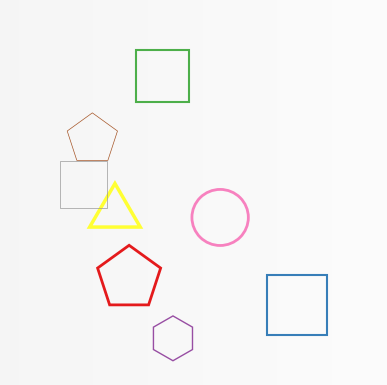[{"shape": "pentagon", "thickness": 2, "radius": 0.43, "center": [0.333, 0.277]}, {"shape": "square", "thickness": 1.5, "radius": 0.39, "center": [0.766, 0.207]}, {"shape": "square", "thickness": 1.5, "radius": 0.34, "center": [0.419, 0.802]}, {"shape": "hexagon", "thickness": 1, "radius": 0.29, "center": [0.446, 0.121]}, {"shape": "triangle", "thickness": 2.5, "radius": 0.38, "center": [0.297, 0.448]}, {"shape": "pentagon", "thickness": 0.5, "radius": 0.34, "center": [0.238, 0.639]}, {"shape": "circle", "thickness": 2, "radius": 0.36, "center": [0.568, 0.435]}, {"shape": "square", "thickness": 0.5, "radius": 0.31, "center": [0.215, 0.52]}]